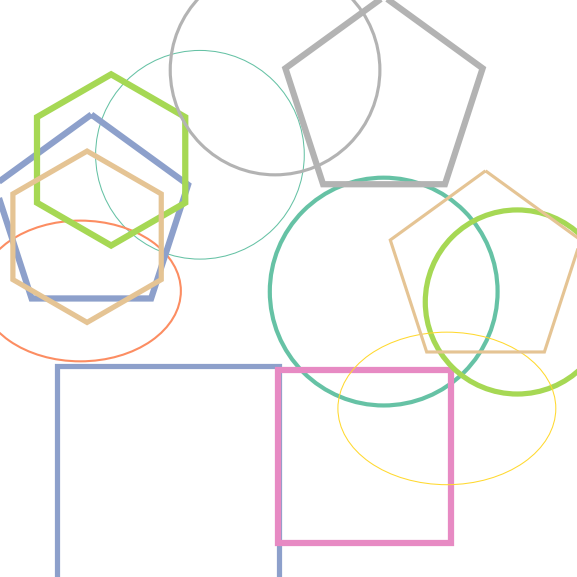[{"shape": "circle", "thickness": 2, "radius": 0.99, "center": [0.664, 0.494]}, {"shape": "circle", "thickness": 0.5, "radius": 0.9, "center": [0.346, 0.731]}, {"shape": "oval", "thickness": 1, "radius": 0.87, "center": [0.139, 0.495]}, {"shape": "square", "thickness": 2.5, "radius": 0.96, "center": [0.291, 0.174]}, {"shape": "pentagon", "thickness": 3, "radius": 0.88, "center": [0.158, 0.625]}, {"shape": "square", "thickness": 3, "radius": 0.75, "center": [0.632, 0.208]}, {"shape": "hexagon", "thickness": 3, "radius": 0.74, "center": [0.192, 0.722]}, {"shape": "circle", "thickness": 2.5, "radius": 0.8, "center": [0.896, 0.476]}, {"shape": "oval", "thickness": 0.5, "radius": 0.94, "center": [0.774, 0.292]}, {"shape": "pentagon", "thickness": 1.5, "radius": 0.87, "center": [0.841, 0.53]}, {"shape": "hexagon", "thickness": 2.5, "radius": 0.74, "center": [0.151, 0.589]}, {"shape": "circle", "thickness": 1.5, "radius": 0.91, "center": [0.476, 0.878]}, {"shape": "pentagon", "thickness": 3, "radius": 0.9, "center": [0.665, 0.825]}]